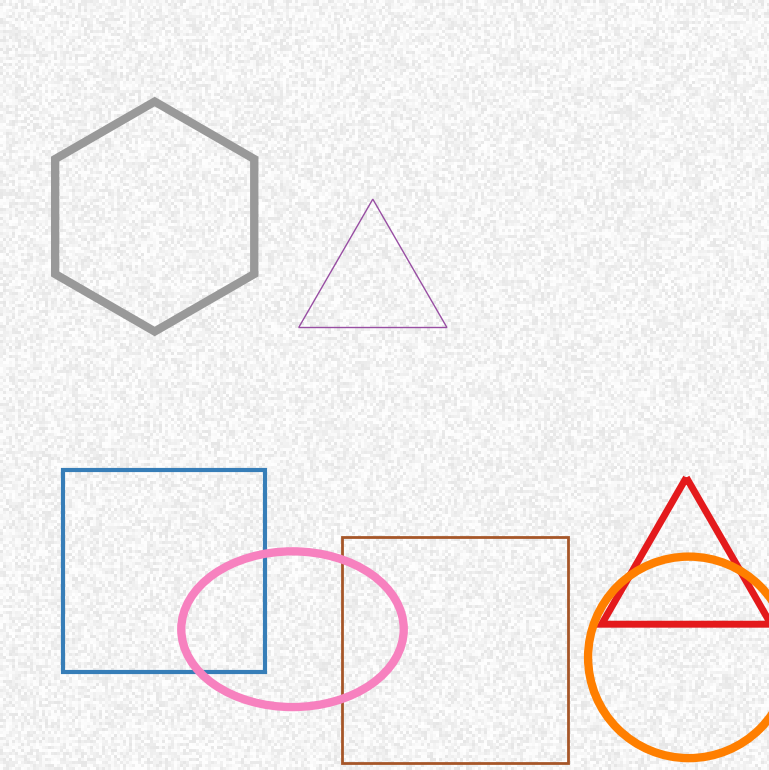[{"shape": "triangle", "thickness": 2.5, "radius": 0.63, "center": [0.891, 0.253]}, {"shape": "square", "thickness": 1.5, "radius": 0.65, "center": [0.213, 0.259]}, {"shape": "triangle", "thickness": 0.5, "radius": 0.56, "center": [0.484, 0.63]}, {"shape": "circle", "thickness": 3, "radius": 0.65, "center": [0.895, 0.146]}, {"shape": "square", "thickness": 1, "radius": 0.73, "center": [0.591, 0.156]}, {"shape": "oval", "thickness": 3, "radius": 0.72, "center": [0.38, 0.183]}, {"shape": "hexagon", "thickness": 3, "radius": 0.75, "center": [0.201, 0.719]}]